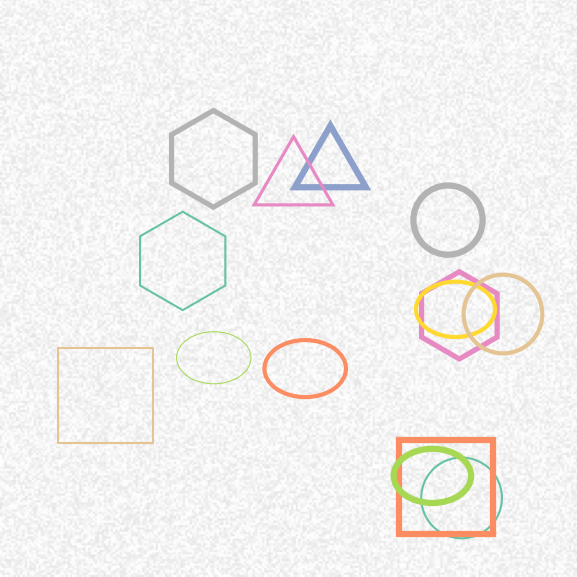[{"shape": "hexagon", "thickness": 1, "radius": 0.43, "center": [0.316, 0.547]}, {"shape": "circle", "thickness": 1, "radius": 0.35, "center": [0.799, 0.137]}, {"shape": "square", "thickness": 3, "radius": 0.41, "center": [0.772, 0.155]}, {"shape": "oval", "thickness": 2, "radius": 0.35, "center": [0.529, 0.361]}, {"shape": "triangle", "thickness": 3, "radius": 0.36, "center": [0.572, 0.71]}, {"shape": "hexagon", "thickness": 2.5, "radius": 0.38, "center": [0.795, 0.453]}, {"shape": "triangle", "thickness": 1.5, "radius": 0.39, "center": [0.508, 0.684]}, {"shape": "oval", "thickness": 3, "radius": 0.34, "center": [0.749, 0.175]}, {"shape": "oval", "thickness": 0.5, "radius": 0.32, "center": [0.37, 0.38]}, {"shape": "oval", "thickness": 2, "radius": 0.34, "center": [0.789, 0.463]}, {"shape": "circle", "thickness": 2, "radius": 0.34, "center": [0.871, 0.455]}, {"shape": "square", "thickness": 1, "radius": 0.41, "center": [0.182, 0.314]}, {"shape": "hexagon", "thickness": 2.5, "radius": 0.42, "center": [0.37, 0.724]}, {"shape": "circle", "thickness": 3, "radius": 0.3, "center": [0.776, 0.618]}]